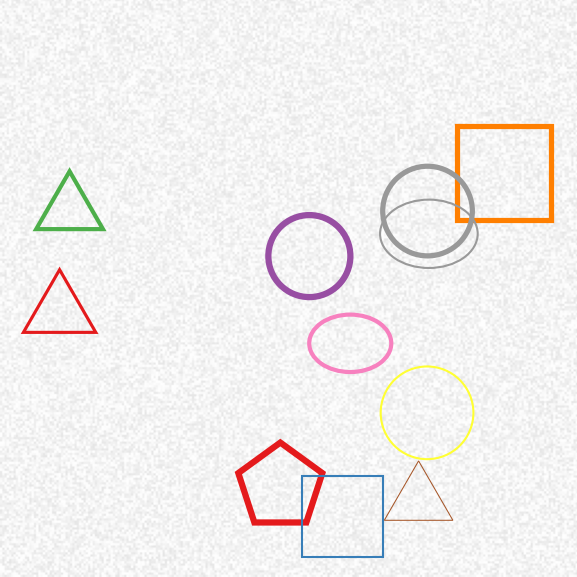[{"shape": "pentagon", "thickness": 3, "radius": 0.38, "center": [0.485, 0.156]}, {"shape": "triangle", "thickness": 1.5, "radius": 0.36, "center": [0.103, 0.46]}, {"shape": "square", "thickness": 1, "radius": 0.35, "center": [0.594, 0.105]}, {"shape": "triangle", "thickness": 2, "radius": 0.33, "center": [0.12, 0.636]}, {"shape": "circle", "thickness": 3, "radius": 0.36, "center": [0.536, 0.556]}, {"shape": "square", "thickness": 2.5, "radius": 0.41, "center": [0.872, 0.699]}, {"shape": "circle", "thickness": 1, "radius": 0.4, "center": [0.739, 0.284]}, {"shape": "triangle", "thickness": 0.5, "radius": 0.34, "center": [0.725, 0.132]}, {"shape": "oval", "thickness": 2, "radius": 0.36, "center": [0.606, 0.405]}, {"shape": "oval", "thickness": 1, "radius": 0.42, "center": [0.743, 0.594]}, {"shape": "circle", "thickness": 2.5, "radius": 0.39, "center": [0.74, 0.634]}]